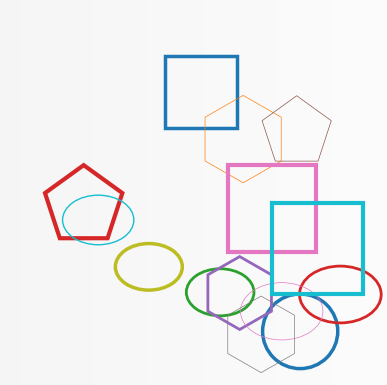[{"shape": "square", "thickness": 2.5, "radius": 0.47, "center": [0.519, 0.762]}, {"shape": "circle", "thickness": 2.5, "radius": 0.48, "center": [0.775, 0.14]}, {"shape": "hexagon", "thickness": 0.5, "radius": 0.57, "center": [0.627, 0.639]}, {"shape": "oval", "thickness": 2, "radius": 0.44, "center": [0.568, 0.241]}, {"shape": "oval", "thickness": 2, "radius": 0.53, "center": [0.878, 0.235]}, {"shape": "pentagon", "thickness": 3, "radius": 0.52, "center": [0.216, 0.466]}, {"shape": "hexagon", "thickness": 2, "radius": 0.47, "center": [0.619, 0.239]}, {"shape": "pentagon", "thickness": 0.5, "radius": 0.47, "center": [0.766, 0.657]}, {"shape": "square", "thickness": 3, "radius": 0.56, "center": [0.702, 0.459]}, {"shape": "oval", "thickness": 0.5, "radius": 0.53, "center": [0.727, 0.191]}, {"shape": "hexagon", "thickness": 0.5, "radius": 0.5, "center": [0.674, 0.132]}, {"shape": "oval", "thickness": 2.5, "radius": 0.43, "center": [0.384, 0.307]}, {"shape": "oval", "thickness": 1, "radius": 0.46, "center": [0.253, 0.429]}, {"shape": "square", "thickness": 3, "radius": 0.59, "center": [0.82, 0.354]}]